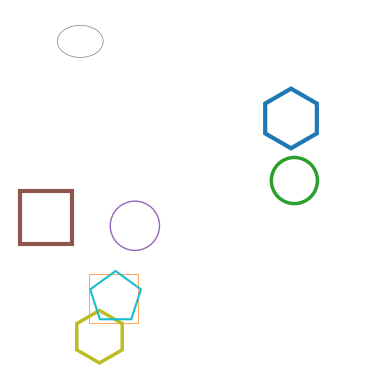[{"shape": "hexagon", "thickness": 3, "radius": 0.39, "center": [0.756, 0.692]}, {"shape": "square", "thickness": 0.5, "radius": 0.32, "center": [0.296, 0.225]}, {"shape": "circle", "thickness": 2.5, "radius": 0.3, "center": [0.765, 0.531]}, {"shape": "circle", "thickness": 1, "radius": 0.32, "center": [0.35, 0.414]}, {"shape": "square", "thickness": 3, "radius": 0.34, "center": [0.119, 0.435]}, {"shape": "oval", "thickness": 0.5, "radius": 0.3, "center": [0.208, 0.893]}, {"shape": "hexagon", "thickness": 2.5, "radius": 0.34, "center": [0.258, 0.125]}, {"shape": "pentagon", "thickness": 1.5, "radius": 0.35, "center": [0.3, 0.227]}]